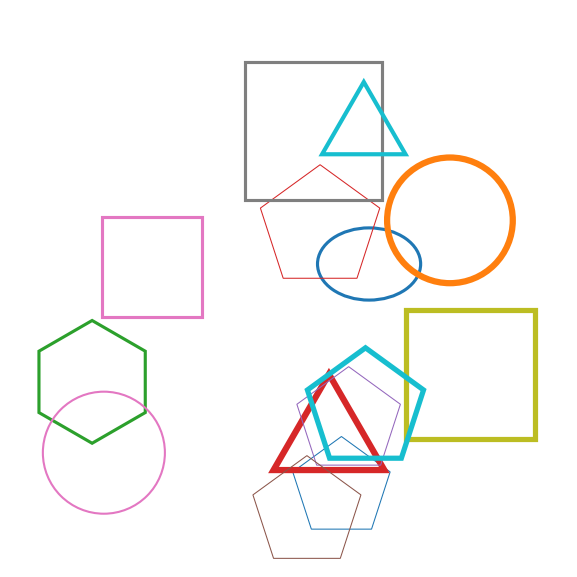[{"shape": "pentagon", "thickness": 0.5, "radius": 0.44, "center": [0.591, 0.155]}, {"shape": "oval", "thickness": 1.5, "radius": 0.45, "center": [0.639, 0.542]}, {"shape": "circle", "thickness": 3, "radius": 0.54, "center": [0.779, 0.618]}, {"shape": "hexagon", "thickness": 1.5, "radius": 0.53, "center": [0.16, 0.338]}, {"shape": "pentagon", "thickness": 0.5, "radius": 0.54, "center": [0.554, 0.605]}, {"shape": "triangle", "thickness": 3, "radius": 0.55, "center": [0.57, 0.241]}, {"shape": "pentagon", "thickness": 0.5, "radius": 0.47, "center": [0.604, 0.27]}, {"shape": "pentagon", "thickness": 0.5, "radius": 0.49, "center": [0.531, 0.112]}, {"shape": "circle", "thickness": 1, "radius": 0.53, "center": [0.18, 0.215]}, {"shape": "square", "thickness": 1.5, "radius": 0.43, "center": [0.263, 0.536]}, {"shape": "square", "thickness": 1.5, "radius": 0.59, "center": [0.542, 0.772]}, {"shape": "square", "thickness": 2.5, "radius": 0.56, "center": [0.815, 0.351]}, {"shape": "triangle", "thickness": 2, "radius": 0.42, "center": [0.63, 0.774]}, {"shape": "pentagon", "thickness": 2.5, "radius": 0.53, "center": [0.633, 0.291]}]